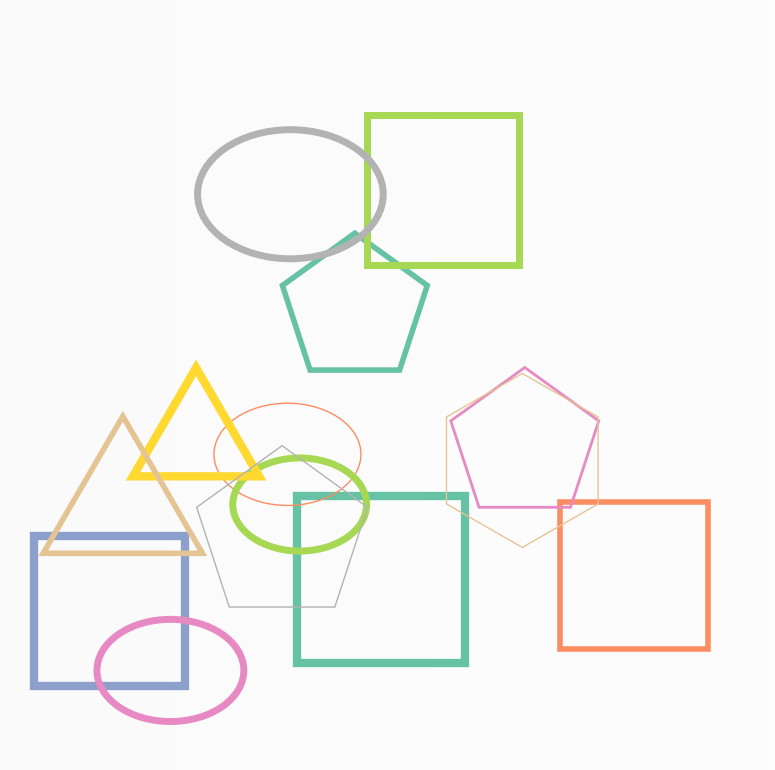[{"shape": "pentagon", "thickness": 2, "radius": 0.49, "center": [0.458, 0.599]}, {"shape": "square", "thickness": 3, "radius": 0.54, "center": [0.491, 0.247]}, {"shape": "oval", "thickness": 0.5, "radius": 0.47, "center": [0.371, 0.41]}, {"shape": "square", "thickness": 2, "radius": 0.48, "center": [0.818, 0.252]}, {"shape": "square", "thickness": 3, "radius": 0.49, "center": [0.141, 0.207]}, {"shape": "oval", "thickness": 2.5, "radius": 0.47, "center": [0.22, 0.129]}, {"shape": "pentagon", "thickness": 1, "radius": 0.5, "center": [0.677, 0.422]}, {"shape": "square", "thickness": 2.5, "radius": 0.49, "center": [0.572, 0.754]}, {"shape": "oval", "thickness": 2.5, "radius": 0.43, "center": [0.387, 0.345]}, {"shape": "triangle", "thickness": 3, "radius": 0.47, "center": [0.253, 0.428]}, {"shape": "hexagon", "thickness": 0.5, "radius": 0.56, "center": [0.674, 0.402]}, {"shape": "triangle", "thickness": 2, "radius": 0.59, "center": [0.158, 0.341]}, {"shape": "pentagon", "thickness": 0.5, "radius": 0.58, "center": [0.364, 0.305]}, {"shape": "oval", "thickness": 2.5, "radius": 0.6, "center": [0.375, 0.748]}]